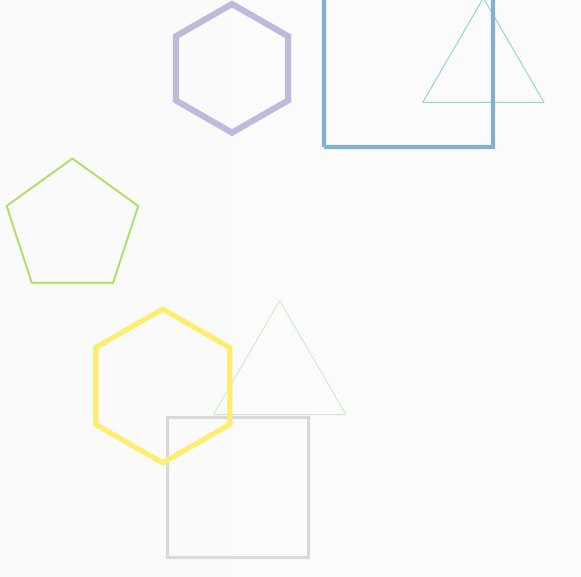[{"shape": "triangle", "thickness": 0.5, "radius": 0.6, "center": [0.832, 0.882]}, {"shape": "hexagon", "thickness": 3, "radius": 0.56, "center": [0.399, 0.881]}, {"shape": "square", "thickness": 2, "radius": 0.73, "center": [0.703, 0.89]}, {"shape": "pentagon", "thickness": 1, "radius": 0.59, "center": [0.125, 0.606]}, {"shape": "square", "thickness": 1.5, "radius": 0.61, "center": [0.409, 0.155]}, {"shape": "triangle", "thickness": 0.5, "radius": 0.66, "center": [0.481, 0.347]}, {"shape": "hexagon", "thickness": 2.5, "radius": 0.67, "center": [0.28, 0.331]}]